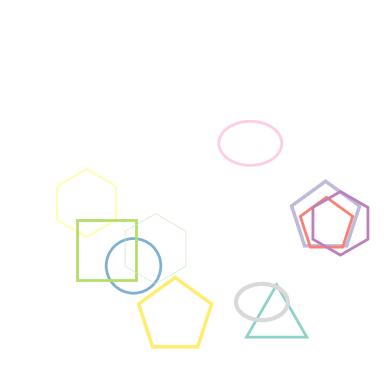[{"shape": "triangle", "thickness": 2, "radius": 0.45, "center": [0.719, 0.17]}, {"shape": "hexagon", "thickness": 1.5, "radius": 0.44, "center": [0.225, 0.472]}, {"shape": "pentagon", "thickness": 2.5, "radius": 0.46, "center": [0.846, 0.436]}, {"shape": "pentagon", "thickness": 2, "radius": 0.36, "center": [0.848, 0.416]}, {"shape": "circle", "thickness": 2, "radius": 0.35, "center": [0.347, 0.309]}, {"shape": "square", "thickness": 2, "radius": 0.39, "center": [0.276, 0.35]}, {"shape": "oval", "thickness": 2, "radius": 0.41, "center": [0.65, 0.628]}, {"shape": "oval", "thickness": 3, "radius": 0.34, "center": [0.68, 0.215]}, {"shape": "hexagon", "thickness": 2, "radius": 0.41, "center": [0.884, 0.42]}, {"shape": "hexagon", "thickness": 0.5, "radius": 0.46, "center": [0.404, 0.354]}, {"shape": "pentagon", "thickness": 2.5, "radius": 0.5, "center": [0.455, 0.18]}]